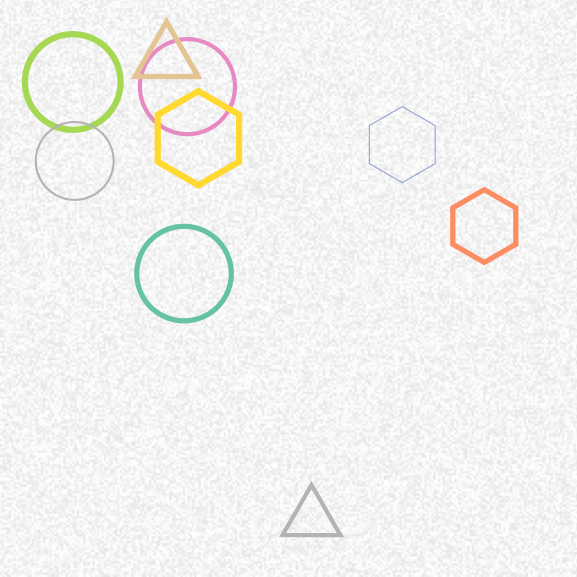[{"shape": "circle", "thickness": 2.5, "radius": 0.41, "center": [0.319, 0.525]}, {"shape": "hexagon", "thickness": 2.5, "radius": 0.32, "center": [0.839, 0.608]}, {"shape": "hexagon", "thickness": 0.5, "radius": 0.33, "center": [0.697, 0.749]}, {"shape": "circle", "thickness": 2, "radius": 0.41, "center": [0.325, 0.849]}, {"shape": "circle", "thickness": 3, "radius": 0.41, "center": [0.126, 0.857]}, {"shape": "hexagon", "thickness": 3, "radius": 0.41, "center": [0.344, 0.76]}, {"shape": "triangle", "thickness": 2.5, "radius": 0.32, "center": [0.288, 0.898]}, {"shape": "circle", "thickness": 1, "radius": 0.34, "center": [0.129, 0.72]}, {"shape": "triangle", "thickness": 2, "radius": 0.29, "center": [0.539, 0.101]}]